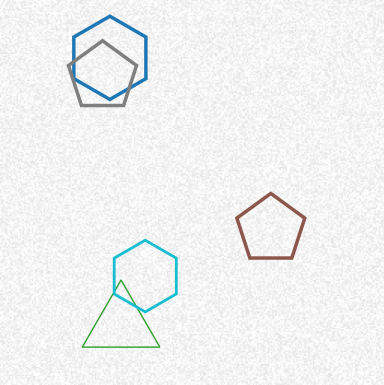[{"shape": "hexagon", "thickness": 2.5, "radius": 0.54, "center": [0.285, 0.85]}, {"shape": "triangle", "thickness": 1, "radius": 0.58, "center": [0.314, 0.156]}, {"shape": "pentagon", "thickness": 2.5, "radius": 0.46, "center": [0.703, 0.405]}, {"shape": "pentagon", "thickness": 2.5, "radius": 0.46, "center": [0.266, 0.801]}, {"shape": "hexagon", "thickness": 2, "radius": 0.47, "center": [0.377, 0.283]}]